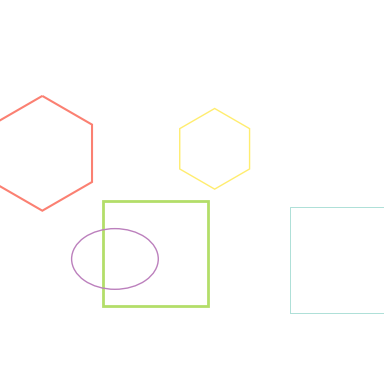[{"shape": "square", "thickness": 0.5, "radius": 0.69, "center": [0.893, 0.324]}, {"shape": "hexagon", "thickness": 1.5, "radius": 0.75, "center": [0.11, 0.602]}, {"shape": "square", "thickness": 2, "radius": 0.68, "center": [0.404, 0.341]}, {"shape": "oval", "thickness": 1, "radius": 0.56, "center": [0.299, 0.327]}, {"shape": "hexagon", "thickness": 1, "radius": 0.52, "center": [0.558, 0.613]}]